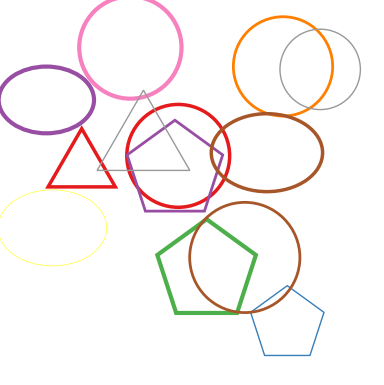[{"shape": "circle", "thickness": 2.5, "radius": 0.67, "center": [0.463, 0.595]}, {"shape": "triangle", "thickness": 2.5, "radius": 0.5, "center": [0.212, 0.565]}, {"shape": "pentagon", "thickness": 1, "radius": 0.5, "center": [0.746, 0.158]}, {"shape": "pentagon", "thickness": 3, "radius": 0.67, "center": [0.537, 0.296]}, {"shape": "oval", "thickness": 3, "radius": 0.62, "center": [0.12, 0.74]}, {"shape": "pentagon", "thickness": 2, "radius": 0.65, "center": [0.454, 0.557]}, {"shape": "circle", "thickness": 2, "radius": 0.64, "center": [0.735, 0.828]}, {"shape": "oval", "thickness": 0.5, "radius": 0.71, "center": [0.136, 0.408]}, {"shape": "circle", "thickness": 2, "radius": 0.72, "center": [0.636, 0.331]}, {"shape": "oval", "thickness": 2.5, "radius": 0.72, "center": [0.693, 0.603]}, {"shape": "circle", "thickness": 3, "radius": 0.66, "center": [0.339, 0.877]}, {"shape": "circle", "thickness": 1, "radius": 0.52, "center": [0.832, 0.82]}, {"shape": "triangle", "thickness": 1, "radius": 0.69, "center": [0.373, 0.627]}]